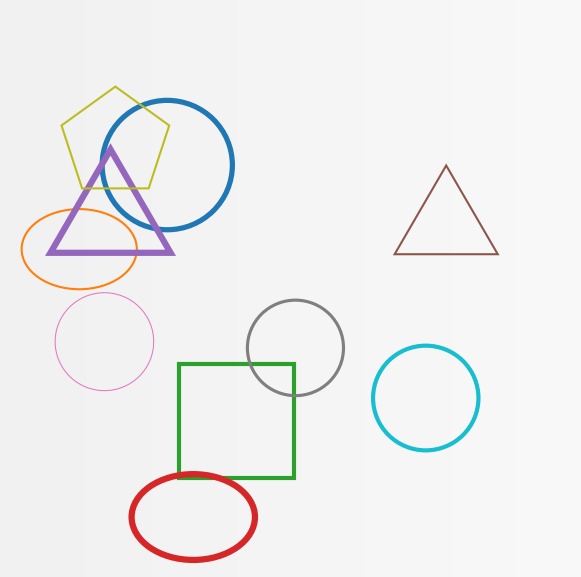[{"shape": "circle", "thickness": 2.5, "radius": 0.56, "center": [0.288, 0.713]}, {"shape": "oval", "thickness": 1, "radius": 0.5, "center": [0.136, 0.568]}, {"shape": "square", "thickness": 2, "radius": 0.49, "center": [0.406, 0.27]}, {"shape": "oval", "thickness": 3, "radius": 0.53, "center": [0.333, 0.104]}, {"shape": "triangle", "thickness": 3, "radius": 0.6, "center": [0.19, 0.621]}, {"shape": "triangle", "thickness": 1, "radius": 0.51, "center": [0.768, 0.61]}, {"shape": "circle", "thickness": 0.5, "radius": 0.42, "center": [0.18, 0.407]}, {"shape": "circle", "thickness": 1.5, "radius": 0.41, "center": [0.508, 0.397]}, {"shape": "pentagon", "thickness": 1, "radius": 0.49, "center": [0.198, 0.752]}, {"shape": "circle", "thickness": 2, "radius": 0.45, "center": [0.732, 0.31]}]